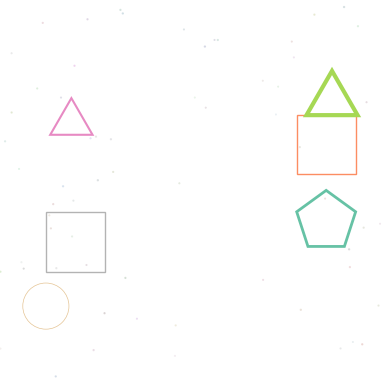[{"shape": "pentagon", "thickness": 2, "radius": 0.4, "center": [0.847, 0.425]}, {"shape": "square", "thickness": 1, "radius": 0.38, "center": [0.849, 0.625]}, {"shape": "triangle", "thickness": 1.5, "radius": 0.32, "center": [0.185, 0.682]}, {"shape": "triangle", "thickness": 3, "radius": 0.38, "center": [0.862, 0.739]}, {"shape": "circle", "thickness": 0.5, "radius": 0.3, "center": [0.119, 0.205]}, {"shape": "square", "thickness": 1, "radius": 0.39, "center": [0.196, 0.372]}]